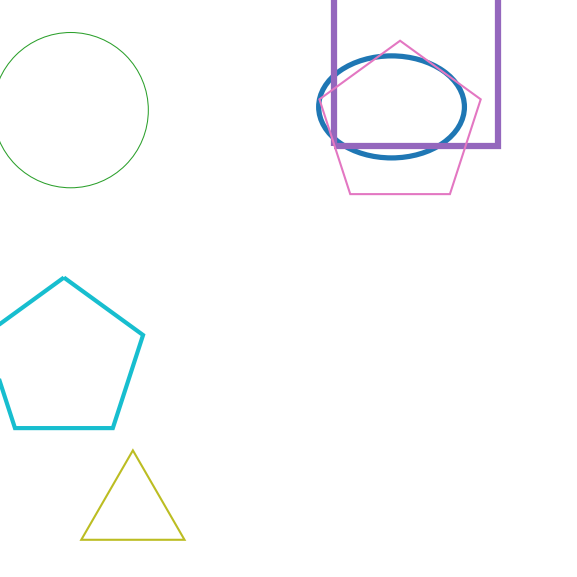[{"shape": "oval", "thickness": 2.5, "radius": 0.63, "center": [0.678, 0.814]}, {"shape": "circle", "thickness": 0.5, "radius": 0.67, "center": [0.122, 0.808]}, {"shape": "square", "thickness": 3, "radius": 0.71, "center": [0.72, 0.887]}, {"shape": "pentagon", "thickness": 1, "radius": 0.73, "center": [0.693, 0.782]}, {"shape": "triangle", "thickness": 1, "radius": 0.52, "center": [0.23, 0.116]}, {"shape": "pentagon", "thickness": 2, "radius": 0.72, "center": [0.111, 0.374]}]